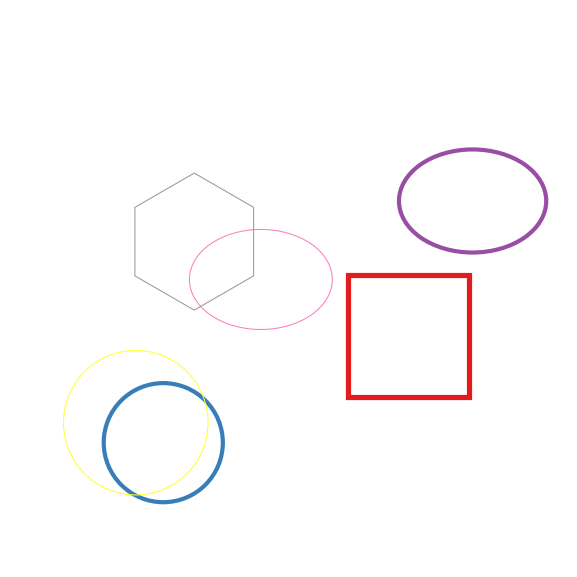[{"shape": "square", "thickness": 2.5, "radius": 0.53, "center": [0.707, 0.417]}, {"shape": "circle", "thickness": 2, "radius": 0.52, "center": [0.283, 0.233]}, {"shape": "oval", "thickness": 2, "radius": 0.64, "center": [0.818, 0.651]}, {"shape": "circle", "thickness": 0.5, "radius": 0.63, "center": [0.235, 0.267]}, {"shape": "oval", "thickness": 0.5, "radius": 0.62, "center": [0.452, 0.515]}, {"shape": "hexagon", "thickness": 0.5, "radius": 0.59, "center": [0.336, 0.581]}]